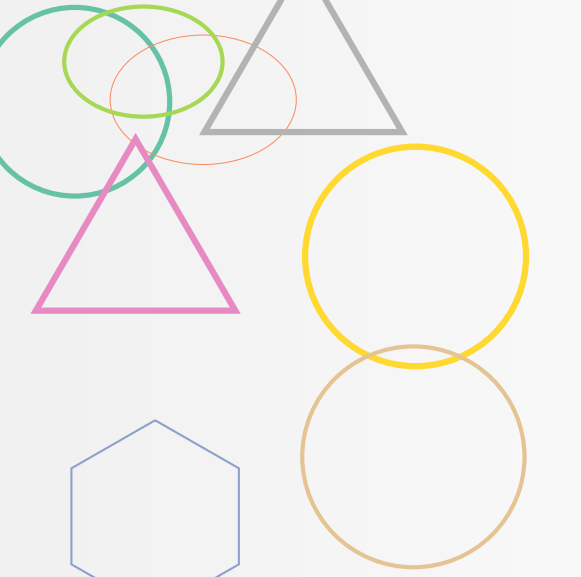[{"shape": "circle", "thickness": 2.5, "radius": 0.82, "center": [0.129, 0.823]}, {"shape": "oval", "thickness": 0.5, "radius": 0.8, "center": [0.35, 0.826]}, {"shape": "hexagon", "thickness": 1, "radius": 0.83, "center": [0.267, 0.105]}, {"shape": "triangle", "thickness": 3, "radius": 0.99, "center": [0.233, 0.56]}, {"shape": "oval", "thickness": 2, "radius": 0.68, "center": [0.247, 0.892]}, {"shape": "circle", "thickness": 3, "radius": 0.95, "center": [0.715, 0.555]}, {"shape": "circle", "thickness": 2, "radius": 0.96, "center": [0.711, 0.208]}, {"shape": "triangle", "thickness": 3, "radius": 0.98, "center": [0.522, 0.869]}]